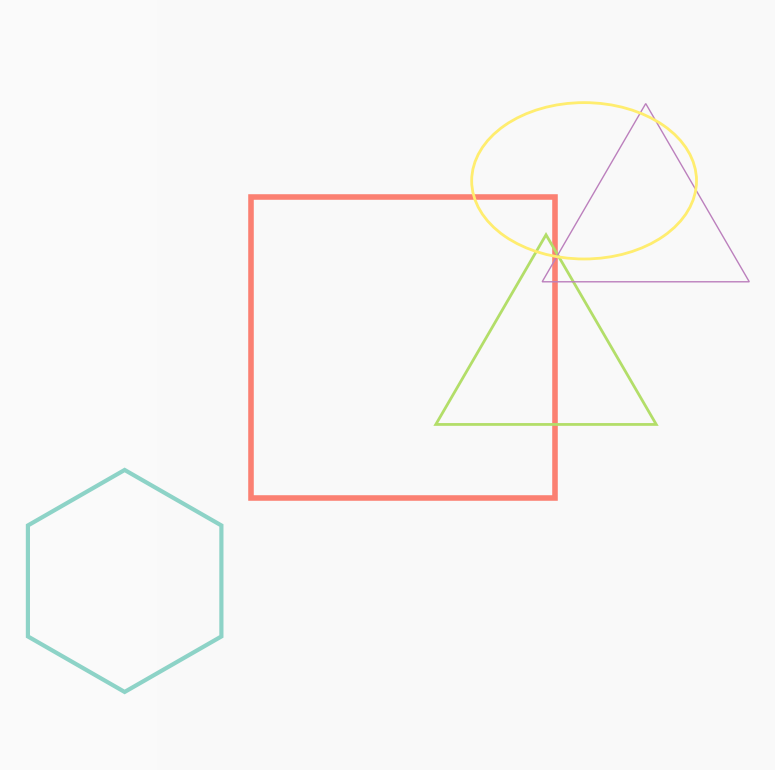[{"shape": "hexagon", "thickness": 1.5, "radius": 0.72, "center": [0.161, 0.246]}, {"shape": "square", "thickness": 2, "radius": 0.98, "center": [0.52, 0.549]}, {"shape": "triangle", "thickness": 1, "radius": 0.82, "center": [0.705, 0.531]}, {"shape": "triangle", "thickness": 0.5, "radius": 0.77, "center": [0.833, 0.711]}, {"shape": "oval", "thickness": 1, "radius": 0.73, "center": [0.754, 0.765]}]